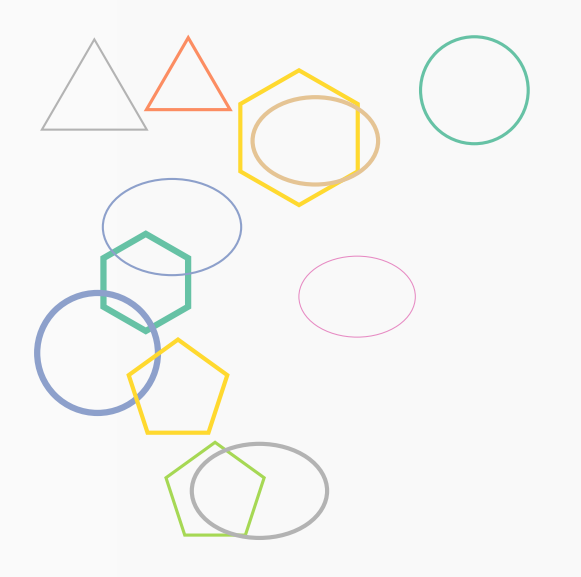[{"shape": "hexagon", "thickness": 3, "radius": 0.42, "center": [0.251, 0.51]}, {"shape": "circle", "thickness": 1.5, "radius": 0.46, "center": [0.816, 0.843]}, {"shape": "triangle", "thickness": 1.5, "radius": 0.42, "center": [0.324, 0.851]}, {"shape": "circle", "thickness": 3, "radius": 0.52, "center": [0.168, 0.388]}, {"shape": "oval", "thickness": 1, "radius": 0.6, "center": [0.296, 0.606]}, {"shape": "oval", "thickness": 0.5, "radius": 0.5, "center": [0.614, 0.485]}, {"shape": "pentagon", "thickness": 1.5, "radius": 0.44, "center": [0.37, 0.144]}, {"shape": "hexagon", "thickness": 2, "radius": 0.58, "center": [0.514, 0.761]}, {"shape": "pentagon", "thickness": 2, "radius": 0.45, "center": [0.306, 0.322]}, {"shape": "oval", "thickness": 2, "radius": 0.54, "center": [0.543, 0.755]}, {"shape": "triangle", "thickness": 1, "radius": 0.52, "center": [0.162, 0.827]}, {"shape": "oval", "thickness": 2, "radius": 0.58, "center": [0.446, 0.149]}]